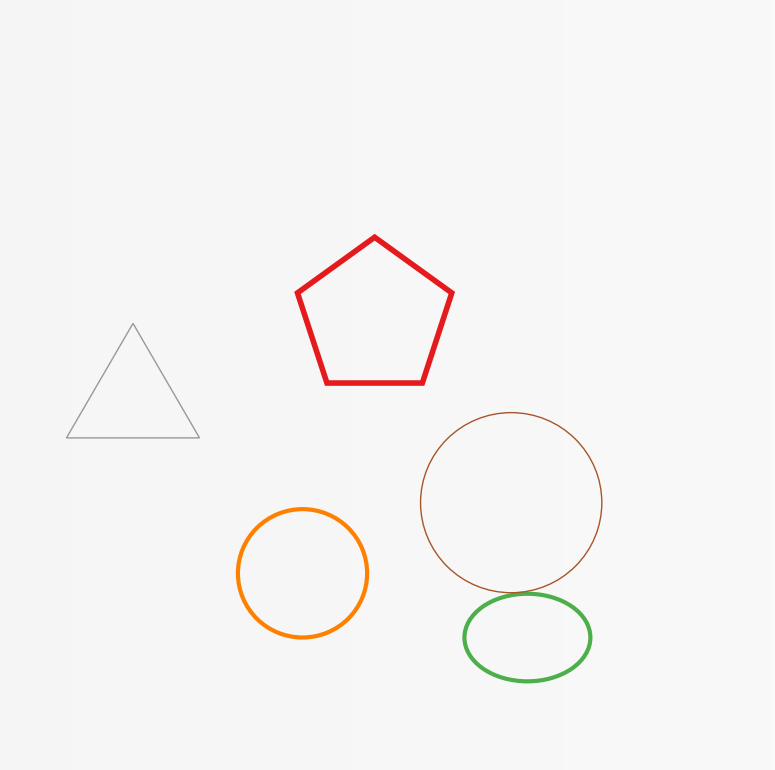[{"shape": "pentagon", "thickness": 2, "radius": 0.52, "center": [0.483, 0.587]}, {"shape": "oval", "thickness": 1.5, "radius": 0.41, "center": [0.681, 0.172]}, {"shape": "circle", "thickness": 1.5, "radius": 0.42, "center": [0.39, 0.255]}, {"shape": "circle", "thickness": 0.5, "radius": 0.58, "center": [0.66, 0.347]}, {"shape": "triangle", "thickness": 0.5, "radius": 0.5, "center": [0.172, 0.481]}]